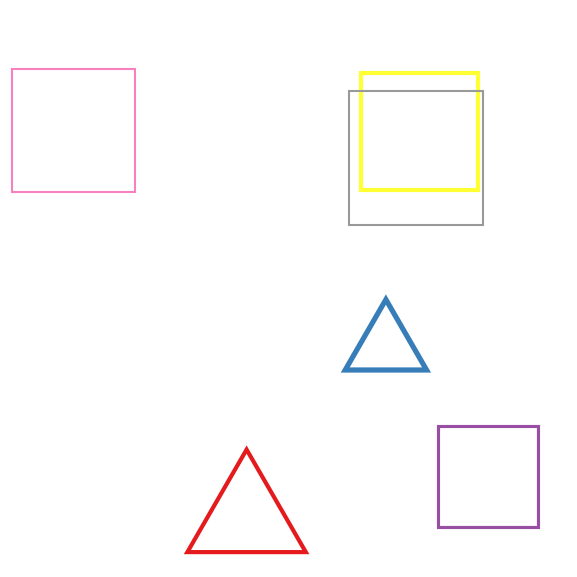[{"shape": "triangle", "thickness": 2, "radius": 0.59, "center": [0.427, 0.102]}, {"shape": "triangle", "thickness": 2.5, "radius": 0.41, "center": [0.668, 0.399]}, {"shape": "square", "thickness": 1.5, "radius": 0.44, "center": [0.845, 0.174]}, {"shape": "square", "thickness": 2, "radius": 0.51, "center": [0.726, 0.772]}, {"shape": "square", "thickness": 1, "radius": 0.53, "center": [0.127, 0.774]}, {"shape": "square", "thickness": 1, "radius": 0.58, "center": [0.72, 0.725]}]